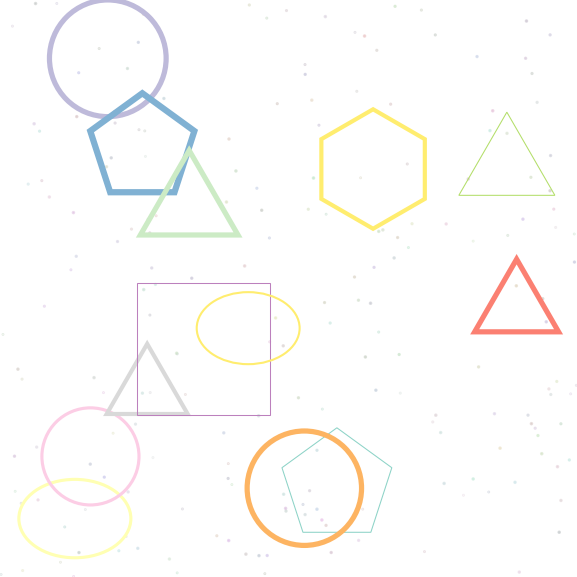[{"shape": "pentagon", "thickness": 0.5, "radius": 0.5, "center": [0.583, 0.158]}, {"shape": "oval", "thickness": 1.5, "radius": 0.48, "center": [0.13, 0.101]}, {"shape": "circle", "thickness": 2.5, "radius": 0.51, "center": [0.187, 0.898]}, {"shape": "triangle", "thickness": 2.5, "radius": 0.42, "center": [0.895, 0.466]}, {"shape": "pentagon", "thickness": 3, "radius": 0.47, "center": [0.246, 0.743]}, {"shape": "circle", "thickness": 2.5, "radius": 0.5, "center": [0.527, 0.154]}, {"shape": "triangle", "thickness": 0.5, "radius": 0.48, "center": [0.878, 0.709]}, {"shape": "circle", "thickness": 1.5, "radius": 0.42, "center": [0.157, 0.209]}, {"shape": "triangle", "thickness": 2, "radius": 0.4, "center": [0.255, 0.323]}, {"shape": "square", "thickness": 0.5, "radius": 0.57, "center": [0.353, 0.395]}, {"shape": "triangle", "thickness": 2.5, "radius": 0.49, "center": [0.328, 0.641]}, {"shape": "hexagon", "thickness": 2, "radius": 0.52, "center": [0.646, 0.706]}, {"shape": "oval", "thickness": 1, "radius": 0.45, "center": [0.43, 0.431]}]